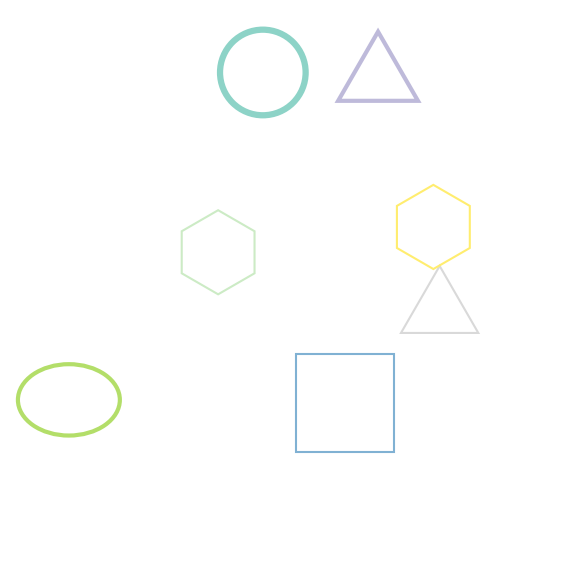[{"shape": "circle", "thickness": 3, "radius": 0.37, "center": [0.455, 0.874]}, {"shape": "triangle", "thickness": 2, "radius": 0.4, "center": [0.655, 0.864]}, {"shape": "square", "thickness": 1, "radius": 0.42, "center": [0.598, 0.301]}, {"shape": "oval", "thickness": 2, "radius": 0.44, "center": [0.119, 0.307]}, {"shape": "triangle", "thickness": 1, "radius": 0.39, "center": [0.761, 0.461]}, {"shape": "hexagon", "thickness": 1, "radius": 0.36, "center": [0.378, 0.562]}, {"shape": "hexagon", "thickness": 1, "radius": 0.36, "center": [0.75, 0.606]}]